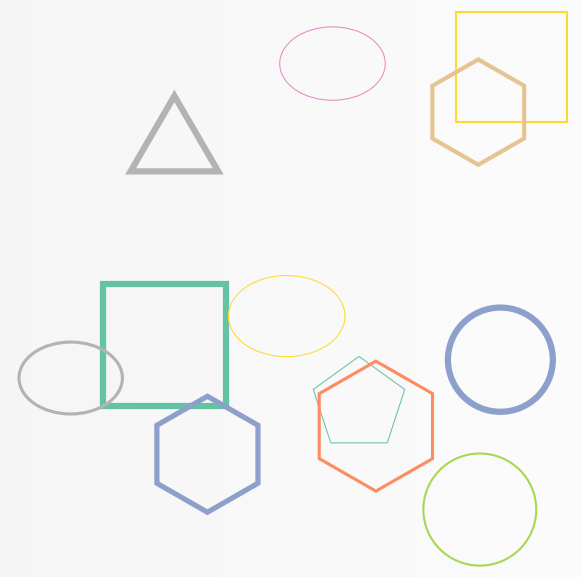[{"shape": "pentagon", "thickness": 0.5, "radius": 0.41, "center": [0.618, 0.299]}, {"shape": "square", "thickness": 3, "radius": 0.53, "center": [0.283, 0.402]}, {"shape": "hexagon", "thickness": 1.5, "radius": 0.56, "center": [0.647, 0.261]}, {"shape": "hexagon", "thickness": 2.5, "radius": 0.5, "center": [0.357, 0.213]}, {"shape": "circle", "thickness": 3, "radius": 0.45, "center": [0.861, 0.376]}, {"shape": "oval", "thickness": 0.5, "radius": 0.45, "center": [0.572, 0.889]}, {"shape": "circle", "thickness": 1, "radius": 0.49, "center": [0.825, 0.117]}, {"shape": "square", "thickness": 1, "radius": 0.48, "center": [0.881, 0.884]}, {"shape": "oval", "thickness": 0.5, "radius": 0.5, "center": [0.493, 0.452]}, {"shape": "hexagon", "thickness": 2, "radius": 0.46, "center": [0.823, 0.805]}, {"shape": "oval", "thickness": 1.5, "radius": 0.44, "center": [0.122, 0.345]}, {"shape": "triangle", "thickness": 3, "radius": 0.44, "center": [0.3, 0.746]}]